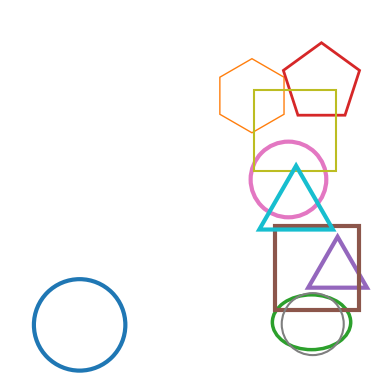[{"shape": "circle", "thickness": 3, "radius": 0.59, "center": [0.207, 0.156]}, {"shape": "hexagon", "thickness": 1, "radius": 0.48, "center": [0.654, 0.751]}, {"shape": "oval", "thickness": 2.5, "radius": 0.51, "center": [0.809, 0.163]}, {"shape": "pentagon", "thickness": 2, "radius": 0.52, "center": [0.835, 0.785]}, {"shape": "triangle", "thickness": 3, "radius": 0.44, "center": [0.877, 0.297]}, {"shape": "square", "thickness": 3, "radius": 0.54, "center": [0.822, 0.303]}, {"shape": "circle", "thickness": 3, "radius": 0.49, "center": [0.749, 0.534]}, {"shape": "circle", "thickness": 1.5, "radius": 0.4, "center": [0.812, 0.158]}, {"shape": "square", "thickness": 1.5, "radius": 0.53, "center": [0.766, 0.661]}, {"shape": "triangle", "thickness": 3, "radius": 0.55, "center": [0.769, 0.459]}]